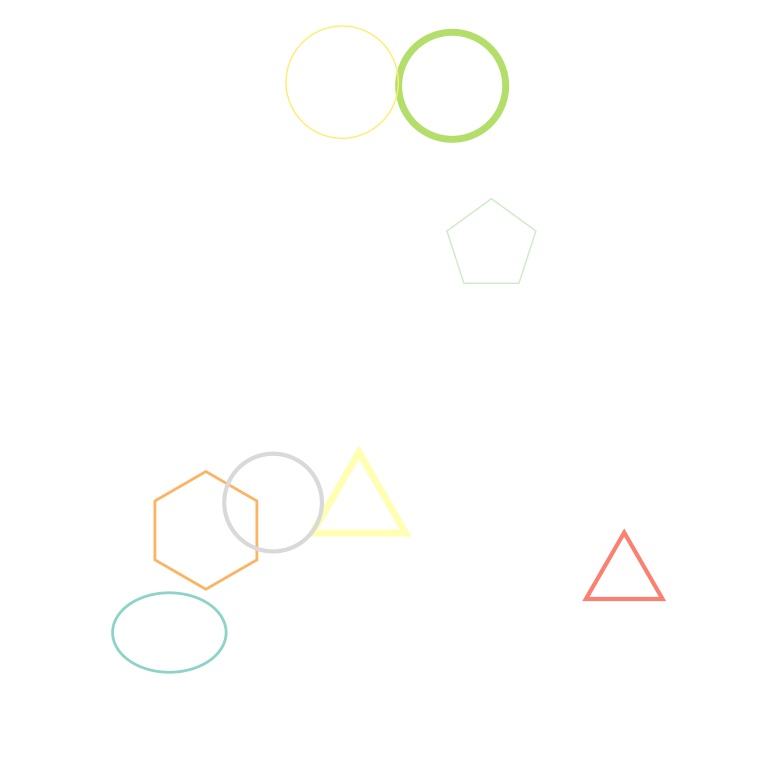[{"shape": "oval", "thickness": 1, "radius": 0.37, "center": [0.22, 0.179]}, {"shape": "triangle", "thickness": 2.5, "radius": 0.35, "center": [0.466, 0.343]}, {"shape": "triangle", "thickness": 1.5, "radius": 0.29, "center": [0.811, 0.251]}, {"shape": "hexagon", "thickness": 1, "radius": 0.38, "center": [0.267, 0.311]}, {"shape": "circle", "thickness": 2.5, "radius": 0.35, "center": [0.587, 0.889]}, {"shape": "circle", "thickness": 1.5, "radius": 0.32, "center": [0.355, 0.347]}, {"shape": "pentagon", "thickness": 0.5, "radius": 0.3, "center": [0.638, 0.681]}, {"shape": "circle", "thickness": 0.5, "radius": 0.36, "center": [0.444, 0.893]}]